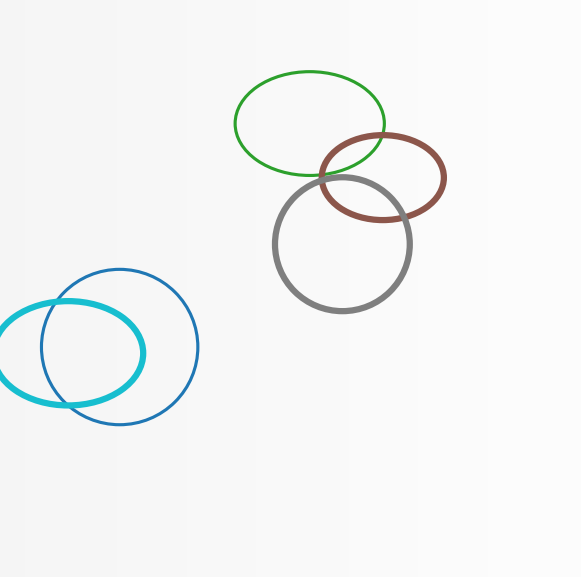[{"shape": "circle", "thickness": 1.5, "radius": 0.67, "center": [0.206, 0.398]}, {"shape": "oval", "thickness": 1.5, "radius": 0.64, "center": [0.533, 0.785]}, {"shape": "oval", "thickness": 3, "radius": 0.53, "center": [0.659, 0.692]}, {"shape": "circle", "thickness": 3, "radius": 0.58, "center": [0.589, 0.576]}, {"shape": "oval", "thickness": 3, "radius": 0.65, "center": [0.117, 0.387]}]